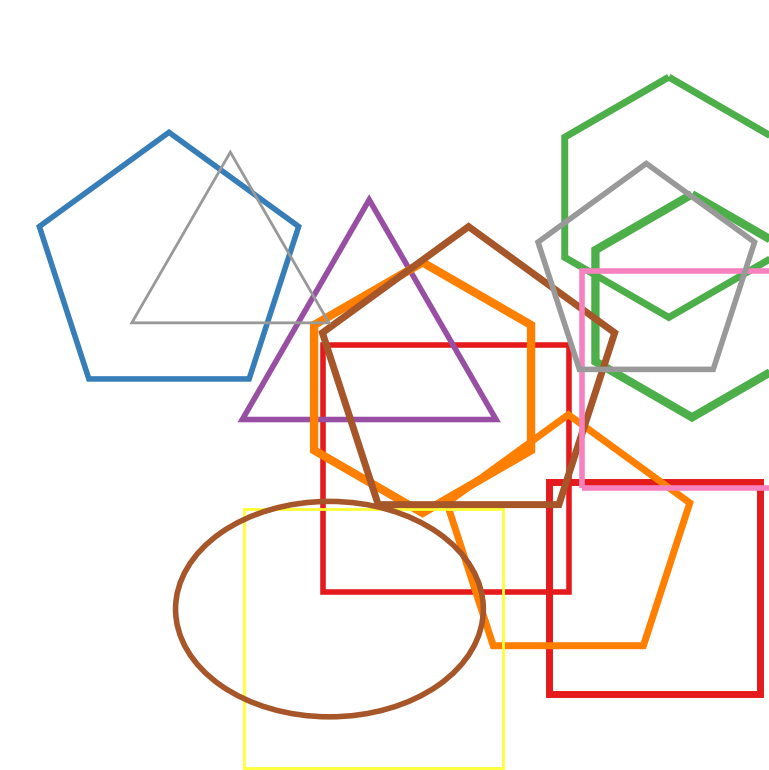[{"shape": "square", "thickness": 2.5, "radius": 0.69, "center": [0.85, 0.236]}, {"shape": "square", "thickness": 2, "radius": 0.8, "center": [0.579, 0.391]}, {"shape": "pentagon", "thickness": 2, "radius": 0.89, "center": [0.219, 0.651]}, {"shape": "hexagon", "thickness": 3, "radius": 0.72, "center": [0.899, 0.603]}, {"shape": "hexagon", "thickness": 2.5, "radius": 0.78, "center": [0.869, 0.744]}, {"shape": "triangle", "thickness": 2, "radius": 0.95, "center": [0.479, 0.55]}, {"shape": "pentagon", "thickness": 2.5, "radius": 0.83, "center": [0.738, 0.296]}, {"shape": "hexagon", "thickness": 3, "radius": 0.81, "center": [0.549, 0.497]}, {"shape": "square", "thickness": 1, "radius": 0.84, "center": [0.485, 0.171]}, {"shape": "oval", "thickness": 2, "radius": 1.0, "center": [0.428, 0.209]}, {"shape": "pentagon", "thickness": 2.5, "radius": 1.0, "center": [0.609, 0.506]}, {"shape": "square", "thickness": 2, "radius": 0.7, "center": [0.896, 0.507]}, {"shape": "triangle", "thickness": 1, "radius": 0.74, "center": [0.299, 0.655]}, {"shape": "pentagon", "thickness": 2, "radius": 0.74, "center": [0.839, 0.64]}]